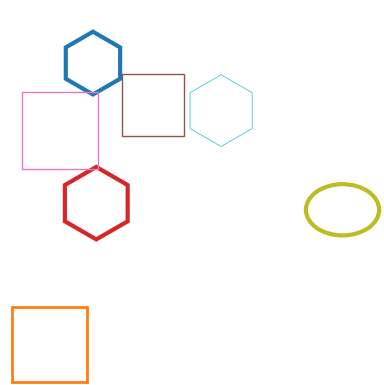[{"shape": "hexagon", "thickness": 3, "radius": 0.41, "center": [0.241, 0.836]}, {"shape": "square", "thickness": 2, "radius": 0.49, "center": [0.128, 0.105]}, {"shape": "hexagon", "thickness": 3, "radius": 0.47, "center": [0.25, 0.472]}, {"shape": "square", "thickness": 1, "radius": 0.4, "center": [0.399, 0.728]}, {"shape": "square", "thickness": 1, "radius": 0.5, "center": [0.156, 0.661]}, {"shape": "oval", "thickness": 3, "radius": 0.48, "center": [0.89, 0.455]}, {"shape": "hexagon", "thickness": 0.5, "radius": 0.47, "center": [0.574, 0.713]}]